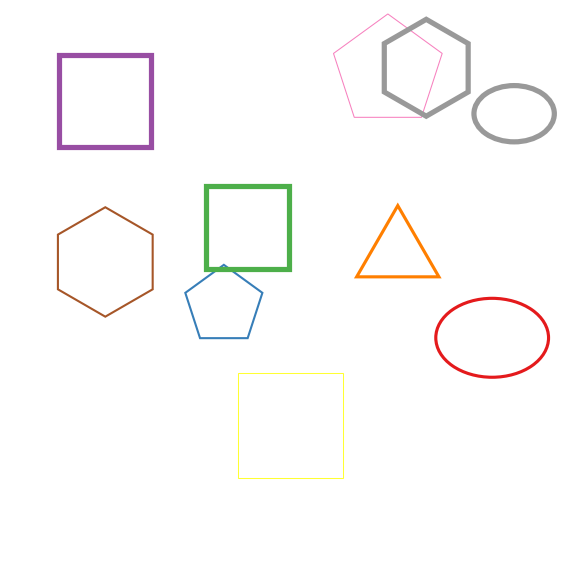[{"shape": "oval", "thickness": 1.5, "radius": 0.49, "center": [0.852, 0.414]}, {"shape": "pentagon", "thickness": 1, "radius": 0.35, "center": [0.388, 0.47]}, {"shape": "square", "thickness": 2.5, "radius": 0.36, "center": [0.429, 0.605]}, {"shape": "square", "thickness": 2.5, "radius": 0.4, "center": [0.182, 0.825]}, {"shape": "triangle", "thickness": 1.5, "radius": 0.41, "center": [0.689, 0.561]}, {"shape": "square", "thickness": 0.5, "radius": 0.45, "center": [0.503, 0.263]}, {"shape": "hexagon", "thickness": 1, "radius": 0.47, "center": [0.182, 0.546]}, {"shape": "pentagon", "thickness": 0.5, "radius": 0.49, "center": [0.672, 0.876]}, {"shape": "oval", "thickness": 2.5, "radius": 0.35, "center": [0.89, 0.802]}, {"shape": "hexagon", "thickness": 2.5, "radius": 0.42, "center": [0.738, 0.882]}]